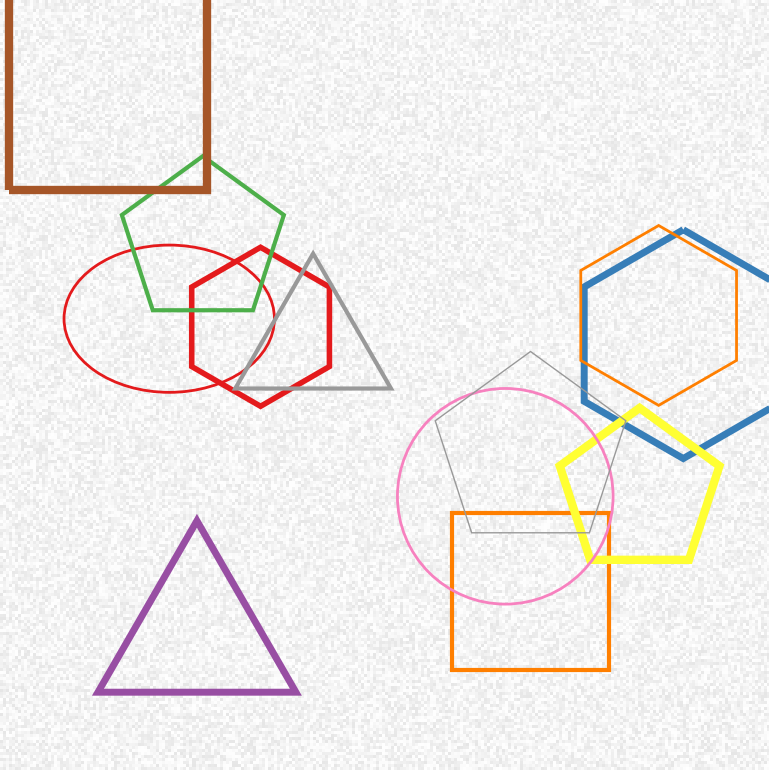[{"shape": "oval", "thickness": 1, "radius": 0.68, "center": [0.22, 0.586]}, {"shape": "hexagon", "thickness": 2, "radius": 0.52, "center": [0.338, 0.576]}, {"shape": "hexagon", "thickness": 2.5, "radius": 0.74, "center": [0.887, 0.553]}, {"shape": "pentagon", "thickness": 1.5, "radius": 0.55, "center": [0.263, 0.687]}, {"shape": "triangle", "thickness": 2.5, "radius": 0.74, "center": [0.256, 0.175]}, {"shape": "hexagon", "thickness": 1, "radius": 0.58, "center": [0.855, 0.59]}, {"shape": "square", "thickness": 1.5, "radius": 0.51, "center": [0.689, 0.232]}, {"shape": "pentagon", "thickness": 3, "radius": 0.55, "center": [0.831, 0.361]}, {"shape": "square", "thickness": 3, "radius": 0.64, "center": [0.14, 0.881]}, {"shape": "circle", "thickness": 1, "radius": 0.7, "center": [0.656, 0.355]}, {"shape": "triangle", "thickness": 1.5, "radius": 0.58, "center": [0.407, 0.554]}, {"shape": "pentagon", "thickness": 0.5, "radius": 0.65, "center": [0.689, 0.413]}]